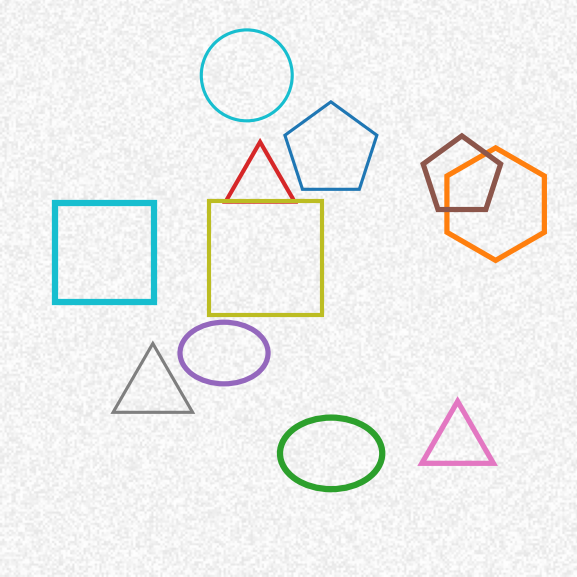[{"shape": "pentagon", "thickness": 1.5, "radius": 0.42, "center": [0.573, 0.739]}, {"shape": "hexagon", "thickness": 2.5, "radius": 0.49, "center": [0.858, 0.646]}, {"shape": "oval", "thickness": 3, "radius": 0.44, "center": [0.573, 0.214]}, {"shape": "triangle", "thickness": 2, "radius": 0.34, "center": [0.45, 0.684]}, {"shape": "oval", "thickness": 2.5, "radius": 0.38, "center": [0.388, 0.388]}, {"shape": "pentagon", "thickness": 2.5, "radius": 0.35, "center": [0.8, 0.693]}, {"shape": "triangle", "thickness": 2.5, "radius": 0.36, "center": [0.792, 0.233]}, {"shape": "triangle", "thickness": 1.5, "radius": 0.4, "center": [0.265, 0.325]}, {"shape": "square", "thickness": 2, "radius": 0.49, "center": [0.46, 0.552]}, {"shape": "square", "thickness": 3, "radius": 0.43, "center": [0.18, 0.562]}, {"shape": "circle", "thickness": 1.5, "radius": 0.39, "center": [0.427, 0.869]}]